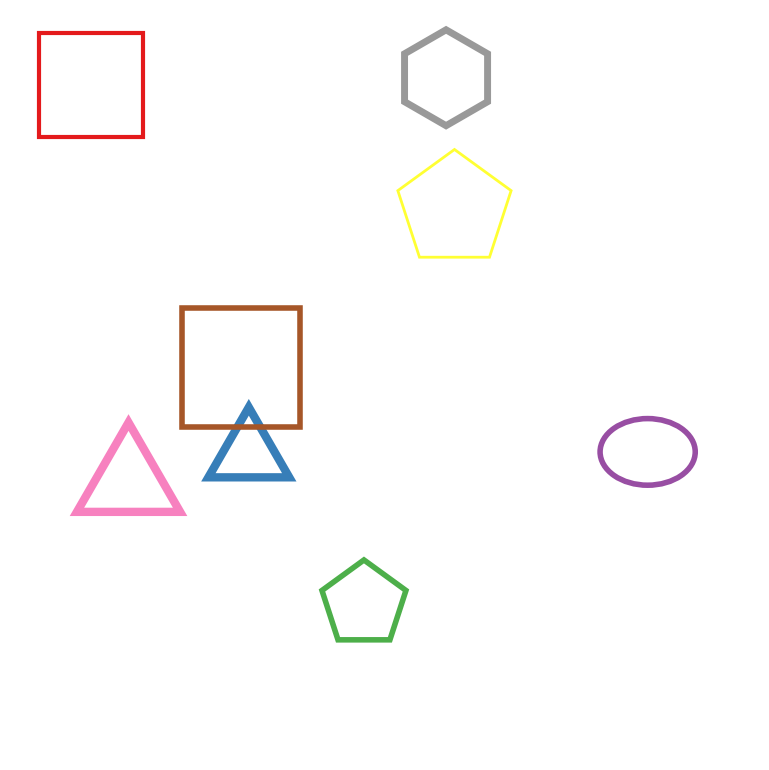[{"shape": "square", "thickness": 1.5, "radius": 0.34, "center": [0.119, 0.889]}, {"shape": "triangle", "thickness": 3, "radius": 0.3, "center": [0.323, 0.41]}, {"shape": "pentagon", "thickness": 2, "radius": 0.29, "center": [0.473, 0.215]}, {"shape": "oval", "thickness": 2, "radius": 0.31, "center": [0.841, 0.413]}, {"shape": "pentagon", "thickness": 1, "radius": 0.39, "center": [0.59, 0.729]}, {"shape": "square", "thickness": 2, "radius": 0.39, "center": [0.313, 0.523]}, {"shape": "triangle", "thickness": 3, "radius": 0.39, "center": [0.167, 0.374]}, {"shape": "hexagon", "thickness": 2.5, "radius": 0.31, "center": [0.579, 0.899]}]